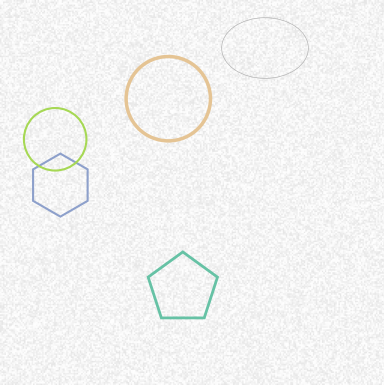[{"shape": "pentagon", "thickness": 2, "radius": 0.47, "center": [0.475, 0.251]}, {"shape": "hexagon", "thickness": 1.5, "radius": 0.41, "center": [0.157, 0.519]}, {"shape": "circle", "thickness": 1.5, "radius": 0.41, "center": [0.143, 0.638]}, {"shape": "circle", "thickness": 2.5, "radius": 0.55, "center": [0.437, 0.744]}, {"shape": "oval", "thickness": 0.5, "radius": 0.56, "center": [0.688, 0.875]}]